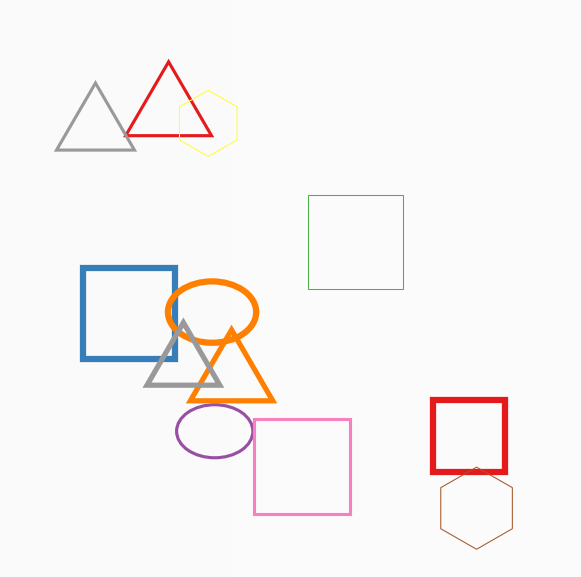[{"shape": "square", "thickness": 3, "radius": 0.31, "center": [0.807, 0.244]}, {"shape": "triangle", "thickness": 1.5, "radius": 0.43, "center": [0.29, 0.807]}, {"shape": "square", "thickness": 3, "radius": 0.39, "center": [0.221, 0.456]}, {"shape": "square", "thickness": 0.5, "radius": 0.41, "center": [0.611, 0.58]}, {"shape": "oval", "thickness": 1.5, "radius": 0.33, "center": [0.369, 0.252]}, {"shape": "triangle", "thickness": 2.5, "radius": 0.41, "center": [0.398, 0.346]}, {"shape": "oval", "thickness": 3, "radius": 0.38, "center": [0.365, 0.459]}, {"shape": "hexagon", "thickness": 0.5, "radius": 0.29, "center": [0.358, 0.786]}, {"shape": "hexagon", "thickness": 0.5, "radius": 0.36, "center": [0.82, 0.119]}, {"shape": "square", "thickness": 1.5, "radius": 0.41, "center": [0.519, 0.192]}, {"shape": "triangle", "thickness": 2.5, "radius": 0.36, "center": [0.316, 0.368]}, {"shape": "triangle", "thickness": 1.5, "radius": 0.39, "center": [0.164, 0.778]}]